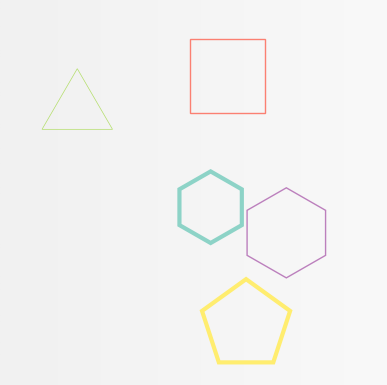[{"shape": "hexagon", "thickness": 3, "radius": 0.46, "center": [0.544, 0.462]}, {"shape": "square", "thickness": 1, "radius": 0.48, "center": [0.587, 0.803]}, {"shape": "triangle", "thickness": 0.5, "radius": 0.53, "center": [0.199, 0.717]}, {"shape": "hexagon", "thickness": 1, "radius": 0.58, "center": [0.739, 0.395]}, {"shape": "pentagon", "thickness": 3, "radius": 0.6, "center": [0.635, 0.155]}]